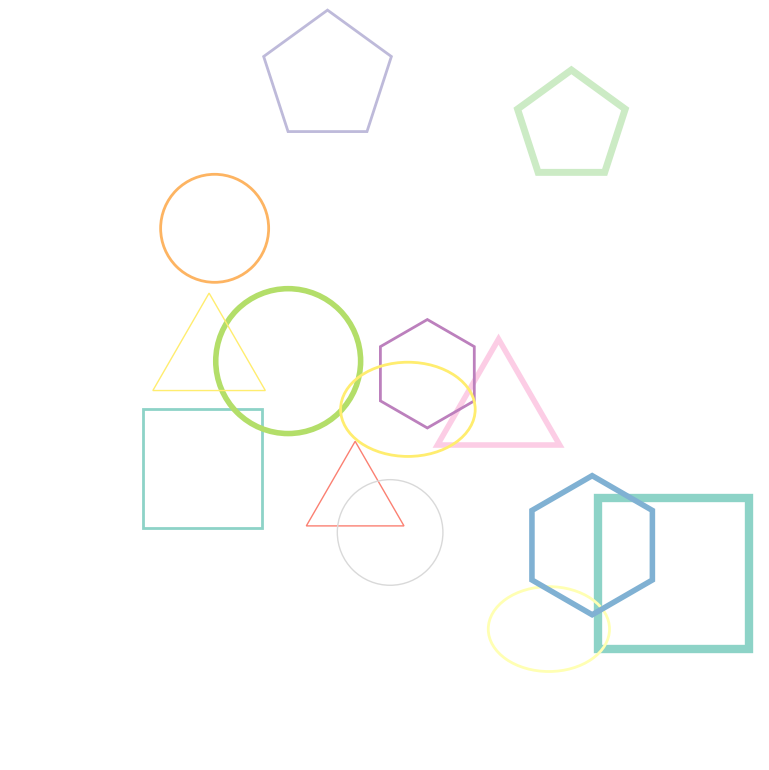[{"shape": "square", "thickness": 3, "radius": 0.49, "center": [0.874, 0.255]}, {"shape": "square", "thickness": 1, "radius": 0.39, "center": [0.263, 0.392]}, {"shape": "oval", "thickness": 1, "radius": 0.39, "center": [0.713, 0.183]}, {"shape": "pentagon", "thickness": 1, "radius": 0.44, "center": [0.425, 0.9]}, {"shape": "triangle", "thickness": 0.5, "radius": 0.37, "center": [0.461, 0.354]}, {"shape": "hexagon", "thickness": 2, "radius": 0.45, "center": [0.769, 0.292]}, {"shape": "circle", "thickness": 1, "radius": 0.35, "center": [0.279, 0.703]}, {"shape": "circle", "thickness": 2, "radius": 0.47, "center": [0.374, 0.531]}, {"shape": "triangle", "thickness": 2, "radius": 0.46, "center": [0.647, 0.468]}, {"shape": "circle", "thickness": 0.5, "radius": 0.34, "center": [0.507, 0.308]}, {"shape": "hexagon", "thickness": 1, "radius": 0.35, "center": [0.555, 0.515]}, {"shape": "pentagon", "thickness": 2.5, "radius": 0.37, "center": [0.742, 0.836]}, {"shape": "oval", "thickness": 1, "radius": 0.44, "center": [0.53, 0.468]}, {"shape": "triangle", "thickness": 0.5, "radius": 0.42, "center": [0.272, 0.535]}]